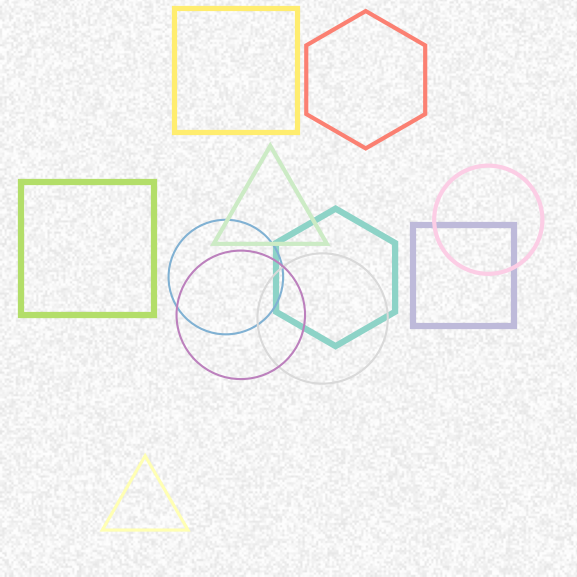[{"shape": "hexagon", "thickness": 3, "radius": 0.6, "center": [0.581, 0.519]}, {"shape": "triangle", "thickness": 1.5, "radius": 0.43, "center": [0.251, 0.124]}, {"shape": "square", "thickness": 3, "radius": 0.44, "center": [0.803, 0.522]}, {"shape": "hexagon", "thickness": 2, "radius": 0.59, "center": [0.633, 0.861]}, {"shape": "circle", "thickness": 1, "radius": 0.5, "center": [0.391, 0.519]}, {"shape": "square", "thickness": 3, "radius": 0.57, "center": [0.151, 0.568]}, {"shape": "circle", "thickness": 2, "radius": 0.47, "center": [0.846, 0.619]}, {"shape": "circle", "thickness": 1, "radius": 0.56, "center": [0.559, 0.448]}, {"shape": "circle", "thickness": 1, "radius": 0.56, "center": [0.417, 0.454]}, {"shape": "triangle", "thickness": 2, "radius": 0.57, "center": [0.468, 0.633]}, {"shape": "square", "thickness": 2.5, "radius": 0.54, "center": [0.408, 0.877]}]